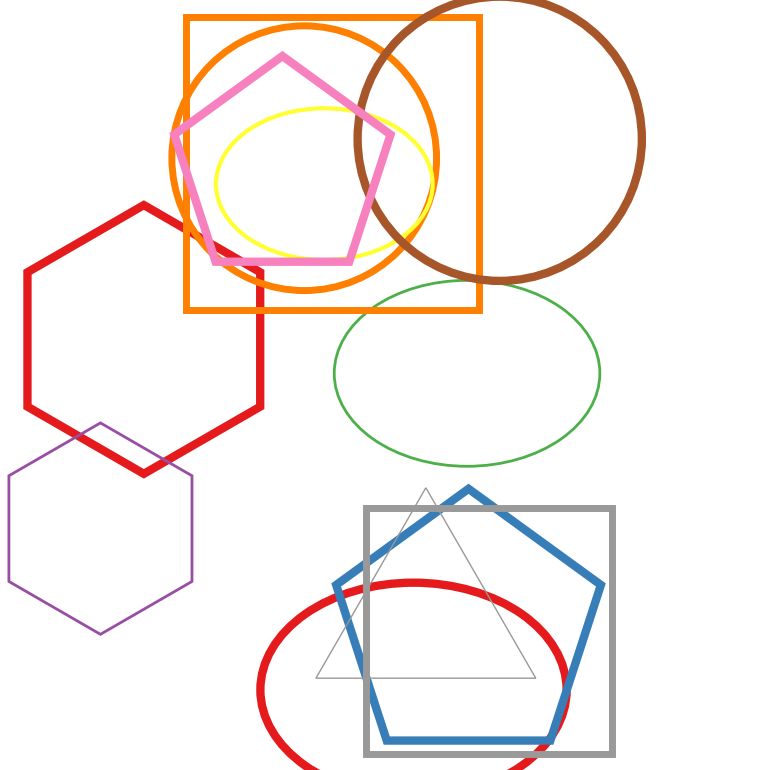[{"shape": "hexagon", "thickness": 3, "radius": 0.87, "center": [0.187, 0.559]}, {"shape": "oval", "thickness": 3, "radius": 0.99, "center": [0.537, 0.104]}, {"shape": "pentagon", "thickness": 3, "radius": 0.9, "center": [0.608, 0.184]}, {"shape": "oval", "thickness": 1, "radius": 0.86, "center": [0.607, 0.515]}, {"shape": "hexagon", "thickness": 1, "radius": 0.69, "center": [0.13, 0.313]}, {"shape": "circle", "thickness": 2.5, "radius": 0.86, "center": [0.395, 0.795]}, {"shape": "square", "thickness": 2.5, "radius": 0.95, "center": [0.432, 0.787]}, {"shape": "oval", "thickness": 1.5, "radius": 0.7, "center": [0.421, 0.761]}, {"shape": "circle", "thickness": 3, "radius": 0.92, "center": [0.649, 0.82]}, {"shape": "pentagon", "thickness": 3, "radius": 0.74, "center": [0.367, 0.78]}, {"shape": "square", "thickness": 2.5, "radius": 0.8, "center": [0.635, 0.18]}, {"shape": "triangle", "thickness": 0.5, "radius": 0.82, "center": [0.553, 0.202]}]